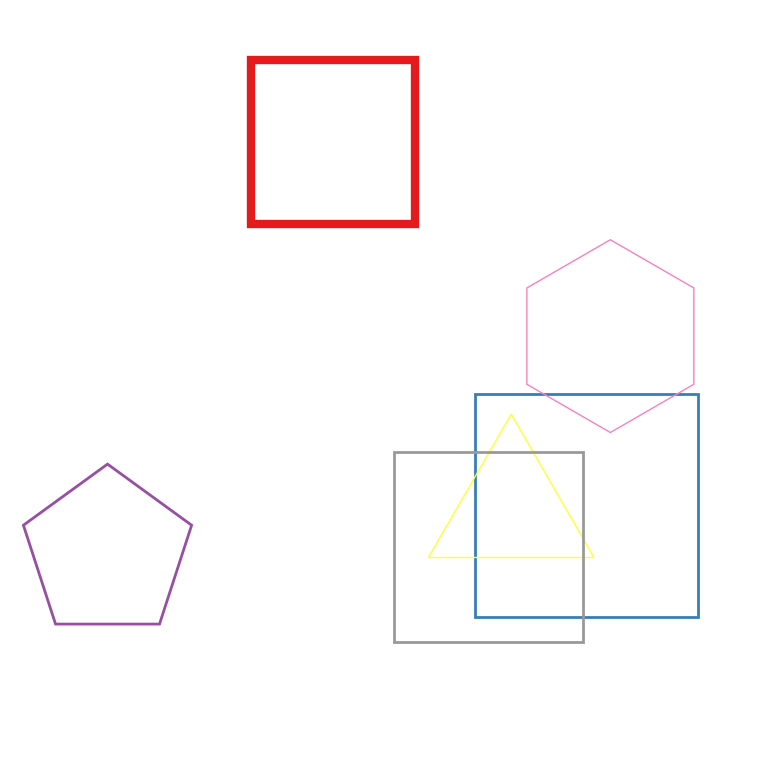[{"shape": "square", "thickness": 3, "radius": 0.53, "center": [0.433, 0.816]}, {"shape": "square", "thickness": 1, "radius": 0.72, "center": [0.762, 0.343]}, {"shape": "pentagon", "thickness": 1, "radius": 0.57, "center": [0.14, 0.282]}, {"shape": "triangle", "thickness": 0.5, "radius": 0.62, "center": [0.664, 0.338]}, {"shape": "hexagon", "thickness": 0.5, "radius": 0.63, "center": [0.793, 0.563]}, {"shape": "square", "thickness": 1, "radius": 0.61, "center": [0.634, 0.29]}]